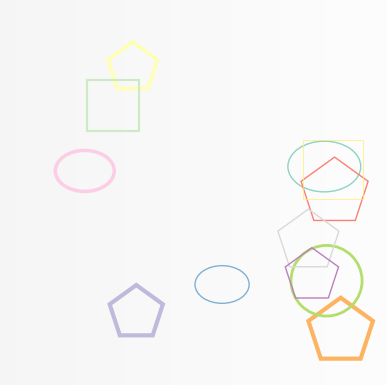[{"shape": "oval", "thickness": 1, "radius": 0.47, "center": [0.837, 0.567]}, {"shape": "pentagon", "thickness": 2.5, "radius": 0.34, "center": [0.342, 0.824]}, {"shape": "pentagon", "thickness": 3, "radius": 0.36, "center": [0.352, 0.187]}, {"shape": "pentagon", "thickness": 1, "radius": 0.45, "center": [0.863, 0.501]}, {"shape": "oval", "thickness": 1, "radius": 0.35, "center": [0.573, 0.261]}, {"shape": "pentagon", "thickness": 3, "radius": 0.44, "center": [0.879, 0.139]}, {"shape": "circle", "thickness": 2, "radius": 0.46, "center": [0.843, 0.271]}, {"shape": "oval", "thickness": 2.5, "radius": 0.38, "center": [0.219, 0.556]}, {"shape": "pentagon", "thickness": 1, "radius": 0.41, "center": [0.796, 0.374]}, {"shape": "pentagon", "thickness": 1, "radius": 0.36, "center": [0.805, 0.284]}, {"shape": "square", "thickness": 1.5, "radius": 0.33, "center": [0.292, 0.726]}, {"shape": "square", "thickness": 0.5, "radius": 0.39, "center": [0.859, 0.56]}]